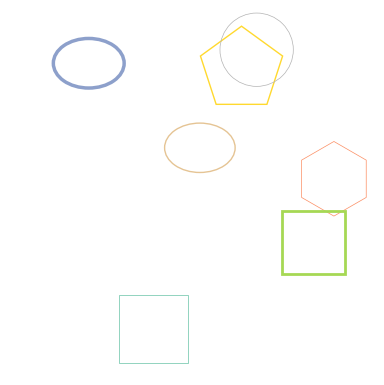[{"shape": "square", "thickness": 0.5, "radius": 0.44, "center": [0.399, 0.146]}, {"shape": "hexagon", "thickness": 0.5, "radius": 0.48, "center": [0.867, 0.536]}, {"shape": "oval", "thickness": 2.5, "radius": 0.46, "center": [0.23, 0.836]}, {"shape": "square", "thickness": 2, "radius": 0.41, "center": [0.815, 0.37]}, {"shape": "pentagon", "thickness": 1, "radius": 0.56, "center": [0.627, 0.82]}, {"shape": "oval", "thickness": 1, "radius": 0.46, "center": [0.519, 0.616]}, {"shape": "circle", "thickness": 0.5, "radius": 0.48, "center": [0.667, 0.871]}]